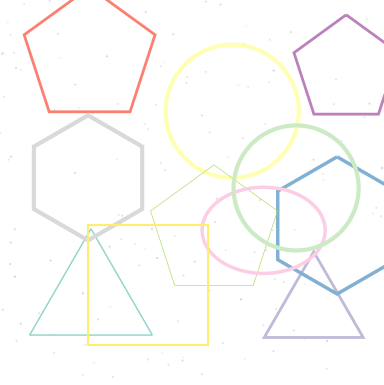[{"shape": "triangle", "thickness": 1, "radius": 0.92, "center": [0.236, 0.222]}, {"shape": "circle", "thickness": 3, "radius": 0.86, "center": [0.603, 0.711]}, {"shape": "triangle", "thickness": 2, "radius": 0.74, "center": [0.815, 0.198]}, {"shape": "pentagon", "thickness": 2, "radius": 0.89, "center": [0.233, 0.854]}, {"shape": "hexagon", "thickness": 2.5, "radius": 0.89, "center": [0.876, 0.415]}, {"shape": "pentagon", "thickness": 0.5, "radius": 0.87, "center": [0.556, 0.398]}, {"shape": "oval", "thickness": 2.5, "radius": 0.8, "center": [0.685, 0.402]}, {"shape": "hexagon", "thickness": 3, "radius": 0.81, "center": [0.229, 0.538]}, {"shape": "pentagon", "thickness": 2, "radius": 0.71, "center": [0.899, 0.819]}, {"shape": "circle", "thickness": 3, "radius": 0.81, "center": [0.769, 0.512]}, {"shape": "square", "thickness": 1.5, "radius": 0.78, "center": [0.384, 0.258]}]